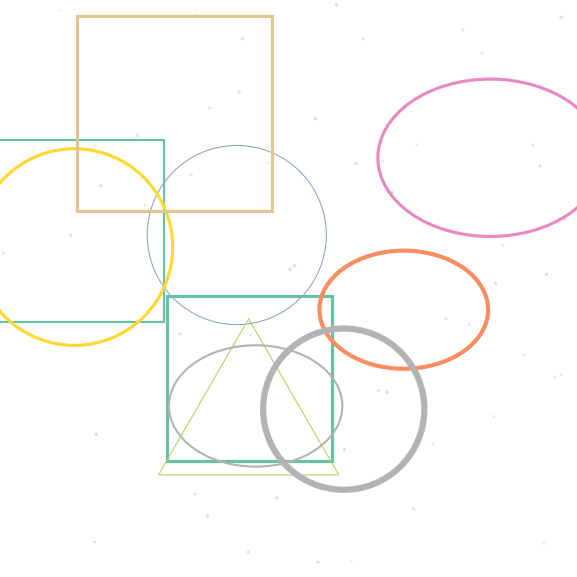[{"shape": "square", "thickness": 1, "radius": 0.79, "center": [0.127, 0.599]}, {"shape": "square", "thickness": 1.5, "radius": 0.72, "center": [0.432, 0.344]}, {"shape": "oval", "thickness": 2, "radius": 0.73, "center": [0.699, 0.463]}, {"shape": "circle", "thickness": 0.5, "radius": 0.78, "center": [0.41, 0.592]}, {"shape": "oval", "thickness": 1.5, "radius": 0.97, "center": [0.849, 0.726]}, {"shape": "triangle", "thickness": 0.5, "radius": 0.9, "center": [0.431, 0.267]}, {"shape": "circle", "thickness": 1.5, "radius": 0.85, "center": [0.129, 0.571]}, {"shape": "square", "thickness": 1.5, "radius": 0.84, "center": [0.301, 0.802]}, {"shape": "oval", "thickness": 1, "radius": 0.75, "center": [0.443, 0.296]}, {"shape": "circle", "thickness": 3, "radius": 0.7, "center": [0.595, 0.291]}]